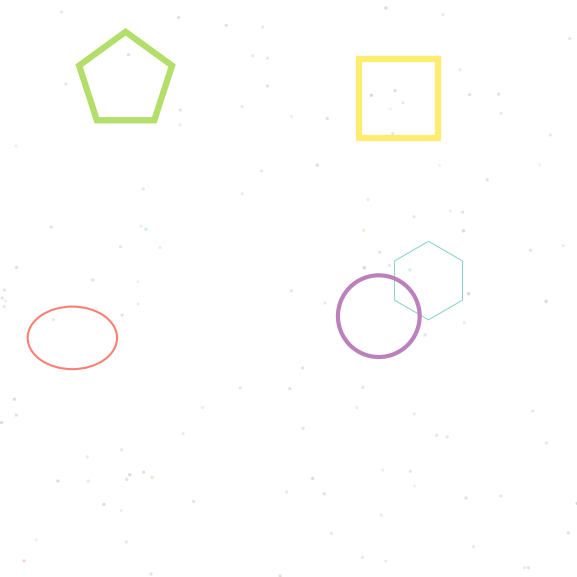[{"shape": "hexagon", "thickness": 0.5, "radius": 0.34, "center": [0.742, 0.513]}, {"shape": "oval", "thickness": 1, "radius": 0.39, "center": [0.125, 0.414]}, {"shape": "pentagon", "thickness": 3, "radius": 0.42, "center": [0.217, 0.859]}, {"shape": "circle", "thickness": 2, "radius": 0.35, "center": [0.656, 0.452]}, {"shape": "square", "thickness": 3, "radius": 0.34, "center": [0.69, 0.828]}]